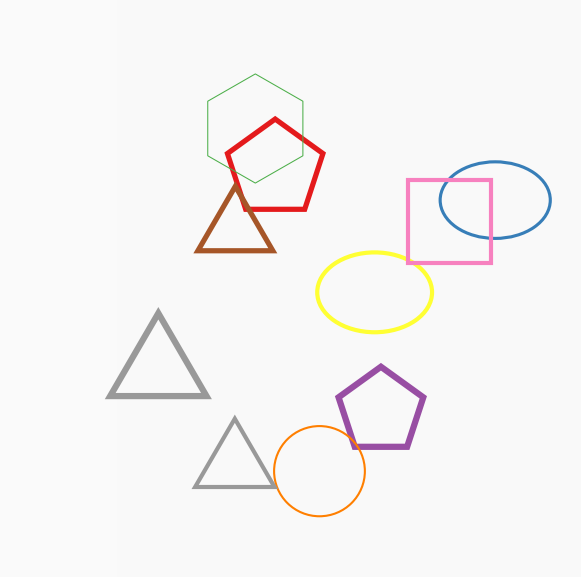[{"shape": "pentagon", "thickness": 2.5, "radius": 0.43, "center": [0.473, 0.707]}, {"shape": "oval", "thickness": 1.5, "radius": 0.47, "center": [0.852, 0.653]}, {"shape": "hexagon", "thickness": 0.5, "radius": 0.47, "center": [0.439, 0.777]}, {"shape": "pentagon", "thickness": 3, "radius": 0.38, "center": [0.655, 0.287]}, {"shape": "circle", "thickness": 1, "radius": 0.39, "center": [0.55, 0.183]}, {"shape": "oval", "thickness": 2, "radius": 0.49, "center": [0.645, 0.493]}, {"shape": "triangle", "thickness": 2.5, "radius": 0.37, "center": [0.405, 0.602]}, {"shape": "square", "thickness": 2, "radius": 0.36, "center": [0.774, 0.615]}, {"shape": "triangle", "thickness": 2, "radius": 0.39, "center": [0.404, 0.195]}, {"shape": "triangle", "thickness": 3, "radius": 0.48, "center": [0.272, 0.361]}]